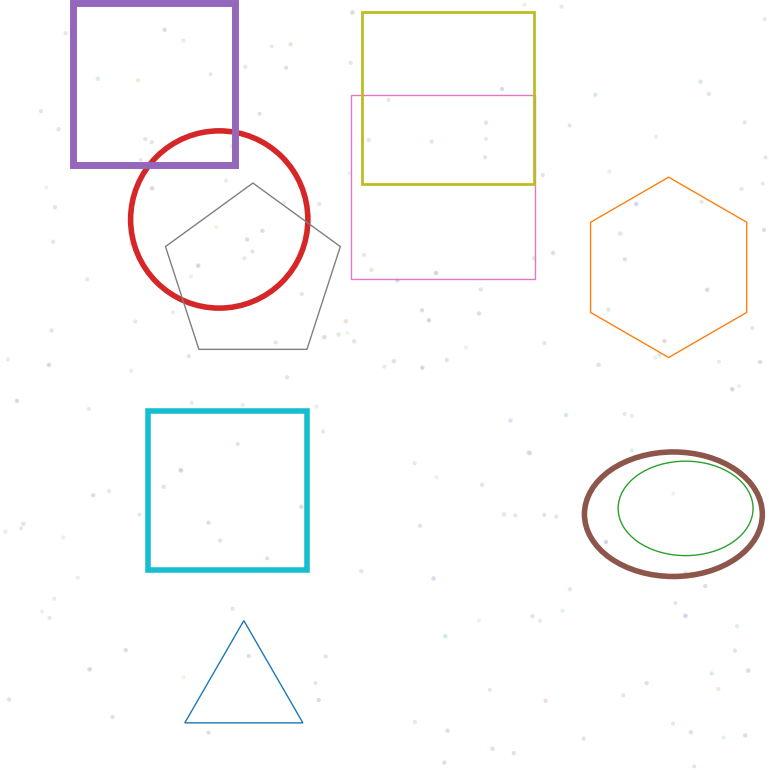[{"shape": "triangle", "thickness": 0.5, "radius": 0.44, "center": [0.317, 0.105]}, {"shape": "hexagon", "thickness": 0.5, "radius": 0.59, "center": [0.868, 0.653]}, {"shape": "oval", "thickness": 0.5, "radius": 0.44, "center": [0.89, 0.34]}, {"shape": "circle", "thickness": 2, "radius": 0.58, "center": [0.285, 0.715]}, {"shape": "square", "thickness": 2.5, "radius": 0.53, "center": [0.2, 0.891]}, {"shape": "oval", "thickness": 2, "radius": 0.58, "center": [0.875, 0.332]}, {"shape": "square", "thickness": 0.5, "radius": 0.6, "center": [0.575, 0.757]}, {"shape": "pentagon", "thickness": 0.5, "radius": 0.6, "center": [0.328, 0.643]}, {"shape": "square", "thickness": 1, "radius": 0.56, "center": [0.581, 0.872]}, {"shape": "square", "thickness": 2, "radius": 0.51, "center": [0.295, 0.363]}]